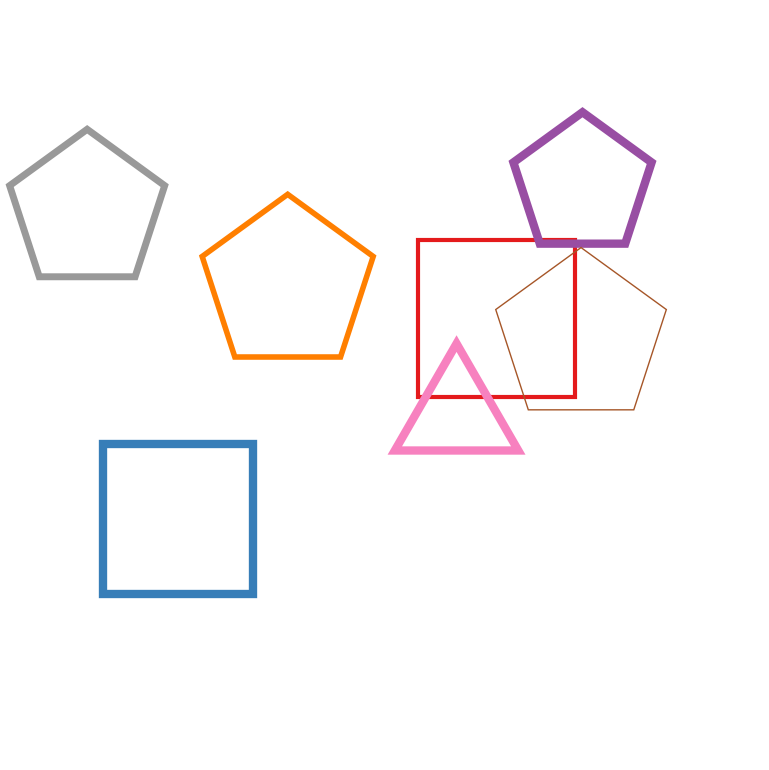[{"shape": "square", "thickness": 1.5, "radius": 0.51, "center": [0.645, 0.587]}, {"shape": "square", "thickness": 3, "radius": 0.49, "center": [0.231, 0.326]}, {"shape": "pentagon", "thickness": 3, "radius": 0.47, "center": [0.756, 0.76]}, {"shape": "pentagon", "thickness": 2, "radius": 0.58, "center": [0.374, 0.631]}, {"shape": "pentagon", "thickness": 0.5, "radius": 0.58, "center": [0.755, 0.562]}, {"shape": "triangle", "thickness": 3, "radius": 0.46, "center": [0.593, 0.461]}, {"shape": "pentagon", "thickness": 2.5, "radius": 0.53, "center": [0.113, 0.726]}]